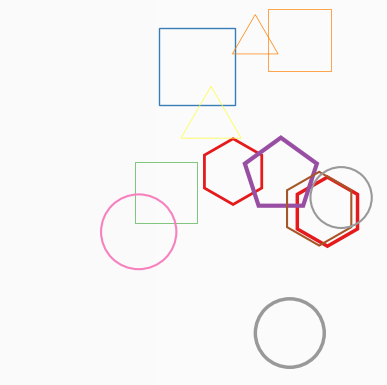[{"shape": "hexagon", "thickness": 2, "radius": 0.43, "center": [0.602, 0.554]}, {"shape": "hexagon", "thickness": 2.5, "radius": 0.45, "center": [0.845, 0.45]}, {"shape": "square", "thickness": 1, "radius": 0.5, "center": [0.509, 0.827]}, {"shape": "square", "thickness": 0.5, "radius": 0.4, "center": [0.428, 0.5]}, {"shape": "pentagon", "thickness": 3, "radius": 0.49, "center": [0.725, 0.545]}, {"shape": "triangle", "thickness": 0.5, "radius": 0.34, "center": [0.659, 0.894]}, {"shape": "square", "thickness": 0.5, "radius": 0.4, "center": [0.773, 0.895]}, {"shape": "triangle", "thickness": 0.5, "radius": 0.45, "center": [0.545, 0.686]}, {"shape": "hexagon", "thickness": 1.5, "radius": 0.48, "center": [0.824, 0.458]}, {"shape": "circle", "thickness": 1.5, "radius": 0.49, "center": [0.358, 0.398]}, {"shape": "circle", "thickness": 1.5, "radius": 0.4, "center": [0.88, 0.487]}, {"shape": "circle", "thickness": 2.5, "radius": 0.44, "center": [0.748, 0.135]}]